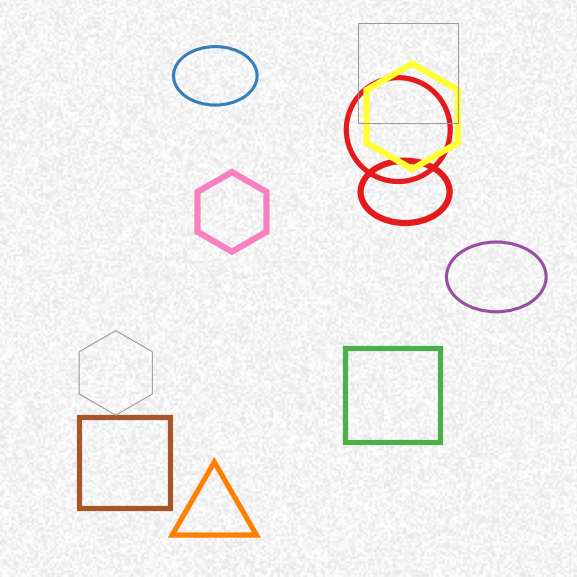[{"shape": "circle", "thickness": 2.5, "radius": 0.45, "center": [0.69, 0.775]}, {"shape": "oval", "thickness": 3, "radius": 0.39, "center": [0.702, 0.667]}, {"shape": "oval", "thickness": 1.5, "radius": 0.36, "center": [0.373, 0.868]}, {"shape": "square", "thickness": 2.5, "radius": 0.41, "center": [0.679, 0.316]}, {"shape": "oval", "thickness": 1.5, "radius": 0.43, "center": [0.859, 0.52]}, {"shape": "triangle", "thickness": 2.5, "radius": 0.42, "center": [0.371, 0.115]}, {"shape": "hexagon", "thickness": 3, "radius": 0.46, "center": [0.714, 0.798]}, {"shape": "square", "thickness": 2.5, "radius": 0.4, "center": [0.216, 0.198]}, {"shape": "hexagon", "thickness": 3, "radius": 0.34, "center": [0.402, 0.632]}, {"shape": "square", "thickness": 0.5, "radius": 0.43, "center": [0.706, 0.873]}, {"shape": "hexagon", "thickness": 0.5, "radius": 0.37, "center": [0.2, 0.353]}]